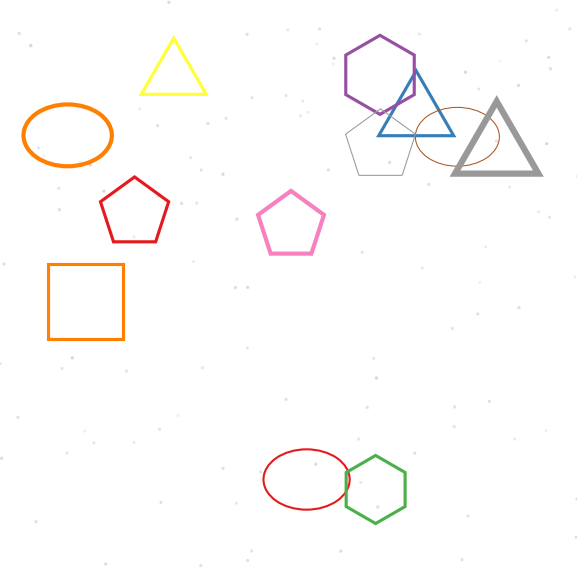[{"shape": "pentagon", "thickness": 1.5, "radius": 0.31, "center": [0.233, 0.631]}, {"shape": "oval", "thickness": 1, "radius": 0.37, "center": [0.531, 0.169]}, {"shape": "triangle", "thickness": 1.5, "radius": 0.37, "center": [0.721, 0.802]}, {"shape": "hexagon", "thickness": 1.5, "radius": 0.29, "center": [0.65, 0.152]}, {"shape": "hexagon", "thickness": 1.5, "radius": 0.34, "center": [0.658, 0.87]}, {"shape": "oval", "thickness": 2, "radius": 0.38, "center": [0.117, 0.765]}, {"shape": "square", "thickness": 1.5, "radius": 0.33, "center": [0.149, 0.478]}, {"shape": "triangle", "thickness": 1.5, "radius": 0.32, "center": [0.301, 0.868]}, {"shape": "oval", "thickness": 0.5, "radius": 0.36, "center": [0.792, 0.762]}, {"shape": "pentagon", "thickness": 2, "radius": 0.3, "center": [0.504, 0.609]}, {"shape": "triangle", "thickness": 3, "radius": 0.42, "center": [0.86, 0.74]}, {"shape": "pentagon", "thickness": 0.5, "radius": 0.32, "center": [0.659, 0.747]}]